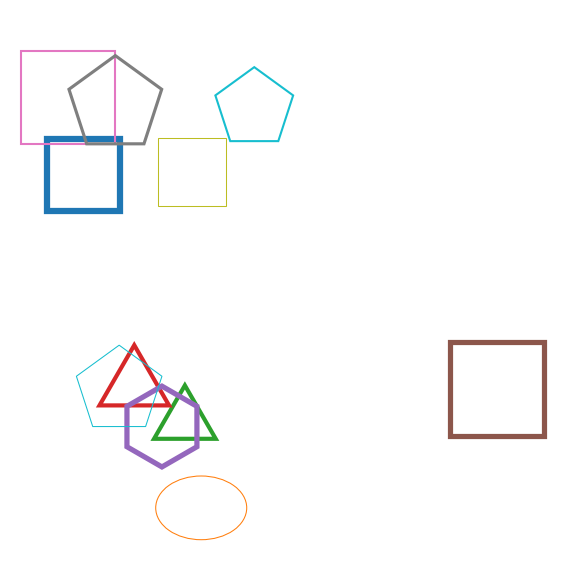[{"shape": "square", "thickness": 3, "radius": 0.31, "center": [0.144, 0.696]}, {"shape": "oval", "thickness": 0.5, "radius": 0.39, "center": [0.348, 0.12]}, {"shape": "triangle", "thickness": 2, "radius": 0.31, "center": [0.32, 0.27]}, {"shape": "triangle", "thickness": 2, "radius": 0.35, "center": [0.232, 0.332]}, {"shape": "hexagon", "thickness": 2.5, "radius": 0.35, "center": [0.28, 0.261]}, {"shape": "square", "thickness": 2.5, "radius": 0.41, "center": [0.86, 0.326]}, {"shape": "square", "thickness": 1, "radius": 0.4, "center": [0.118, 0.831]}, {"shape": "pentagon", "thickness": 1.5, "radius": 0.42, "center": [0.2, 0.818]}, {"shape": "square", "thickness": 0.5, "radius": 0.29, "center": [0.333, 0.702]}, {"shape": "pentagon", "thickness": 0.5, "radius": 0.39, "center": [0.206, 0.324]}, {"shape": "pentagon", "thickness": 1, "radius": 0.35, "center": [0.44, 0.812]}]